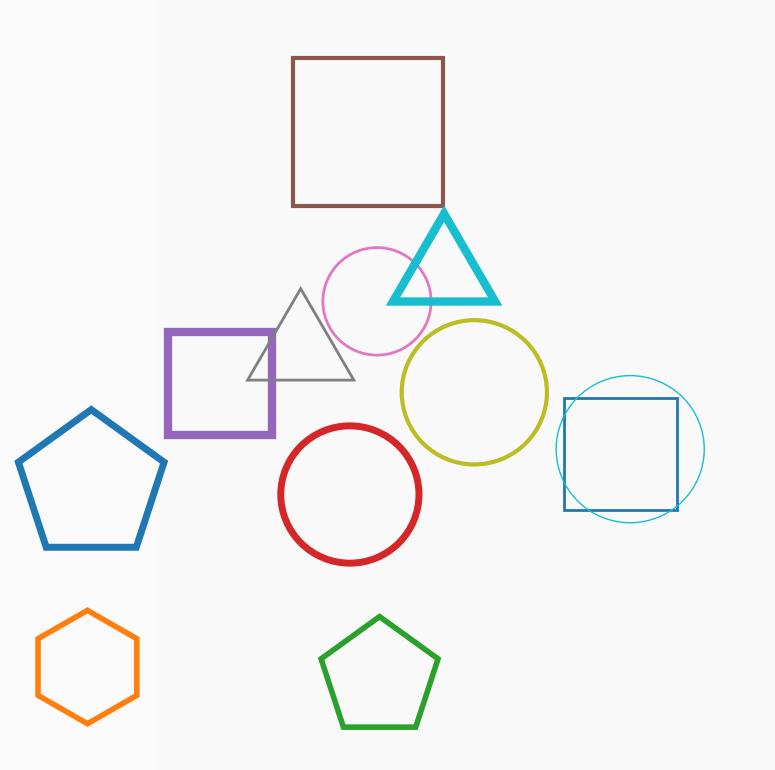[{"shape": "pentagon", "thickness": 2.5, "radius": 0.49, "center": [0.118, 0.369]}, {"shape": "square", "thickness": 1, "radius": 0.36, "center": [0.8, 0.411]}, {"shape": "hexagon", "thickness": 2, "radius": 0.37, "center": [0.113, 0.134]}, {"shape": "pentagon", "thickness": 2, "radius": 0.4, "center": [0.49, 0.12]}, {"shape": "circle", "thickness": 2.5, "radius": 0.45, "center": [0.451, 0.358]}, {"shape": "square", "thickness": 3, "radius": 0.34, "center": [0.283, 0.502]}, {"shape": "square", "thickness": 1.5, "radius": 0.48, "center": [0.475, 0.829]}, {"shape": "circle", "thickness": 1, "radius": 0.35, "center": [0.486, 0.609]}, {"shape": "triangle", "thickness": 1, "radius": 0.4, "center": [0.388, 0.546]}, {"shape": "circle", "thickness": 1.5, "radius": 0.47, "center": [0.612, 0.491]}, {"shape": "circle", "thickness": 0.5, "radius": 0.48, "center": [0.813, 0.417]}, {"shape": "triangle", "thickness": 3, "radius": 0.38, "center": [0.573, 0.646]}]